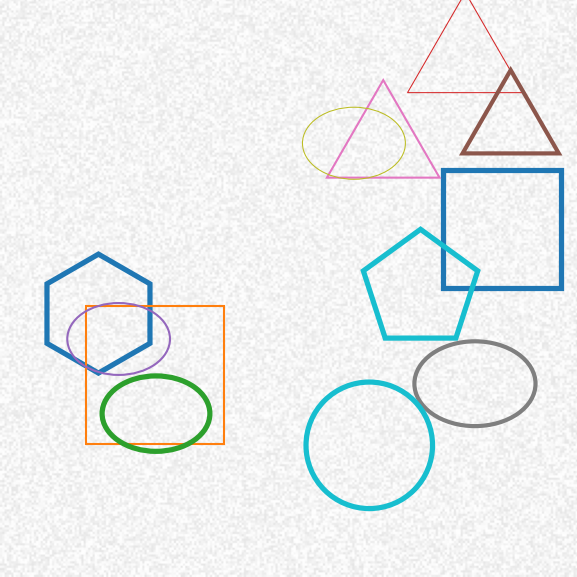[{"shape": "square", "thickness": 2.5, "radius": 0.51, "center": [0.869, 0.603]}, {"shape": "hexagon", "thickness": 2.5, "radius": 0.51, "center": [0.171, 0.456]}, {"shape": "square", "thickness": 1, "radius": 0.6, "center": [0.269, 0.35]}, {"shape": "oval", "thickness": 2.5, "radius": 0.47, "center": [0.27, 0.283]}, {"shape": "triangle", "thickness": 0.5, "radius": 0.58, "center": [0.806, 0.897]}, {"shape": "oval", "thickness": 1, "radius": 0.44, "center": [0.205, 0.412]}, {"shape": "triangle", "thickness": 2, "radius": 0.48, "center": [0.884, 0.782]}, {"shape": "triangle", "thickness": 1, "radius": 0.56, "center": [0.664, 0.748]}, {"shape": "oval", "thickness": 2, "radius": 0.52, "center": [0.822, 0.335]}, {"shape": "oval", "thickness": 0.5, "radius": 0.45, "center": [0.613, 0.751]}, {"shape": "pentagon", "thickness": 2.5, "radius": 0.52, "center": [0.728, 0.498]}, {"shape": "circle", "thickness": 2.5, "radius": 0.55, "center": [0.639, 0.228]}]